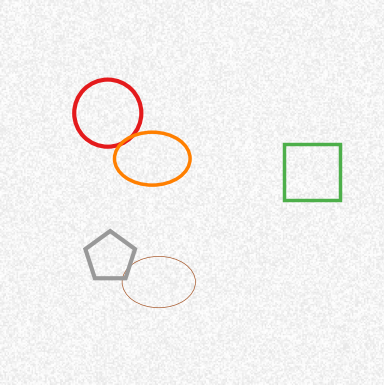[{"shape": "circle", "thickness": 3, "radius": 0.44, "center": [0.28, 0.706]}, {"shape": "square", "thickness": 2.5, "radius": 0.37, "center": [0.81, 0.553]}, {"shape": "oval", "thickness": 2.5, "radius": 0.49, "center": [0.396, 0.588]}, {"shape": "oval", "thickness": 0.5, "radius": 0.48, "center": [0.412, 0.267]}, {"shape": "pentagon", "thickness": 3, "radius": 0.34, "center": [0.286, 0.332]}]